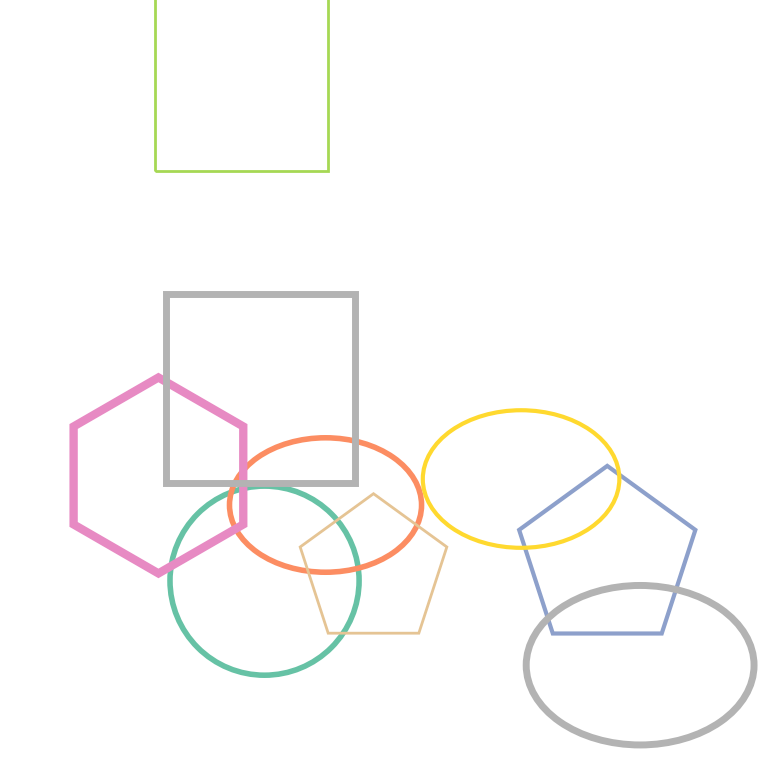[{"shape": "circle", "thickness": 2, "radius": 0.61, "center": [0.344, 0.246]}, {"shape": "oval", "thickness": 2, "radius": 0.62, "center": [0.423, 0.344]}, {"shape": "pentagon", "thickness": 1.5, "radius": 0.6, "center": [0.789, 0.275]}, {"shape": "hexagon", "thickness": 3, "radius": 0.64, "center": [0.206, 0.383]}, {"shape": "square", "thickness": 1, "radius": 0.56, "center": [0.314, 0.891]}, {"shape": "oval", "thickness": 1.5, "radius": 0.64, "center": [0.677, 0.378]}, {"shape": "pentagon", "thickness": 1, "radius": 0.5, "center": [0.485, 0.259]}, {"shape": "oval", "thickness": 2.5, "radius": 0.74, "center": [0.831, 0.136]}, {"shape": "square", "thickness": 2.5, "radius": 0.61, "center": [0.338, 0.495]}]